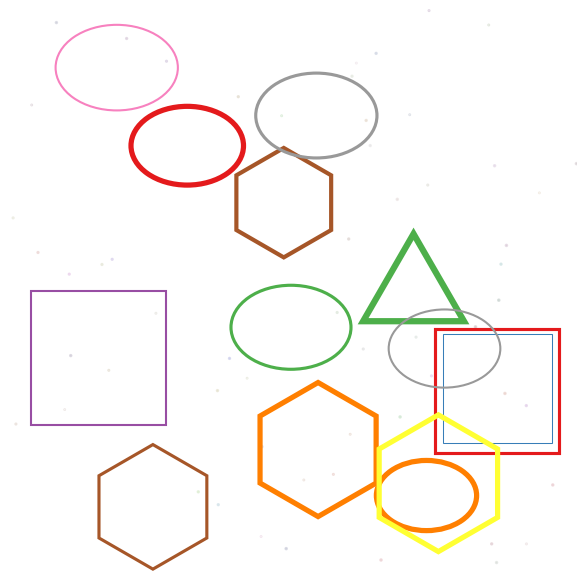[{"shape": "square", "thickness": 1.5, "radius": 0.54, "center": [0.86, 0.322]}, {"shape": "oval", "thickness": 2.5, "radius": 0.49, "center": [0.324, 0.747]}, {"shape": "square", "thickness": 0.5, "radius": 0.47, "center": [0.861, 0.326]}, {"shape": "oval", "thickness": 1.5, "radius": 0.52, "center": [0.504, 0.432]}, {"shape": "triangle", "thickness": 3, "radius": 0.5, "center": [0.716, 0.493]}, {"shape": "square", "thickness": 1, "radius": 0.58, "center": [0.171, 0.379]}, {"shape": "hexagon", "thickness": 2.5, "radius": 0.58, "center": [0.551, 0.221]}, {"shape": "oval", "thickness": 2.5, "radius": 0.43, "center": [0.739, 0.141]}, {"shape": "hexagon", "thickness": 2.5, "radius": 0.59, "center": [0.759, 0.162]}, {"shape": "hexagon", "thickness": 1.5, "radius": 0.54, "center": [0.265, 0.121]}, {"shape": "hexagon", "thickness": 2, "radius": 0.47, "center": [0.491, 0.648]}, {"shape": "oval", "thickness": 1, "radius": 0.53, "center": [0.202, 0.882]}, {"shape": "oval", "thickness": 1.5, "radius": 0.52, "center": [0.548, 0.799]}, {"shape": "oval", "thickness": 1, "radius": 0.48, "center": [0.77, 0.396]}]